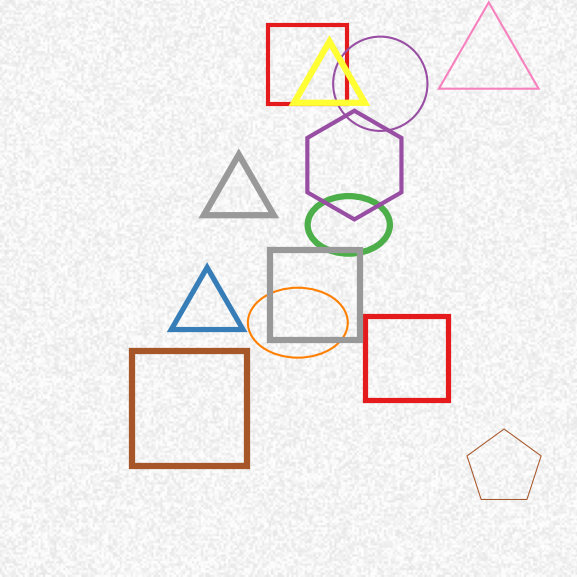[{"shape": "square", "thickness": 2, "radius": 0.34, "center": [0.533, 0.888]}, {"shape": "square", "thickness": 2.5, "radius": 0.36, "center": [0.704, 0.38]}, {"shape": "triangle", "thickness": 2.5, "radius": 0.36, "center": [0.359, 0.464]}, {"shape": "oval", "thickness": 3, "radius": 0.36, "center": [0.604, 0.61]}, {"shape": "hexagon", "thickness": 2, "radius": 0.47, "center": [0.614, 0.713]}, {"shape": "circle", "thickness": 1, "radius": 0.41, "center": [0.659, 0.854]}, {"shape": "oval", "thickness": 1, "radius": 0.43, "center": [0.516, 0.44]}, {"shape": "triangle", "thickness": 3, "radius": 0.35, "center": [0.571, 0.857]}, {"shape": "square", "thickness": 3, "radius": 0.5, "center": [0.328, 0.292]}, {"shape": "pentagon", "thickness": 0.5, "radius": 0.34, "center": [0.873, 0.189]}, {"shape": "triangle", "thickness": 1, "radius": 0.5, "center": [0.846, 0.895]}, {"shape": "square", "thickness": 3, "radius": 0.39, "center": [0.545, 0.488]}, {"shape": "triangle", "thickness": 3, "radius": 0.35, "center": [0.414, 0.661]}]